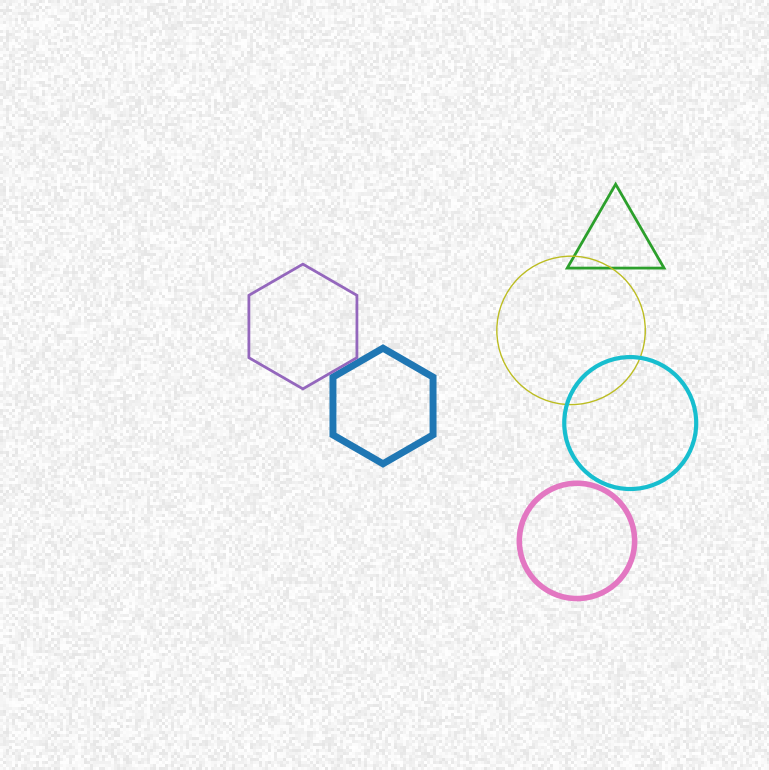[{"shape": "hexagon", "thickness": 2.5, "radius": 0.38, "center": [0.497, 0.473]}, {"shape": "triangle", "thickness": 1, "radius": 0.36, "center": [0.8, 0.688]}, {"shape": "hexagon", "thickness": 1, "radius": 0.41, "center": [0.393, 0.576]}, {"shape": "circle", "thickness": 2, "radius": 0.37, "center": [0.749, 0.298]}, {"shape": "circle", "thickness": 0.5, "radius": 0.48, "center": [0.742, 0.571]}, {"shape": "circle", "thickness": 1.5, "radius": 0.43, "center": [0.818, 0.451]}]